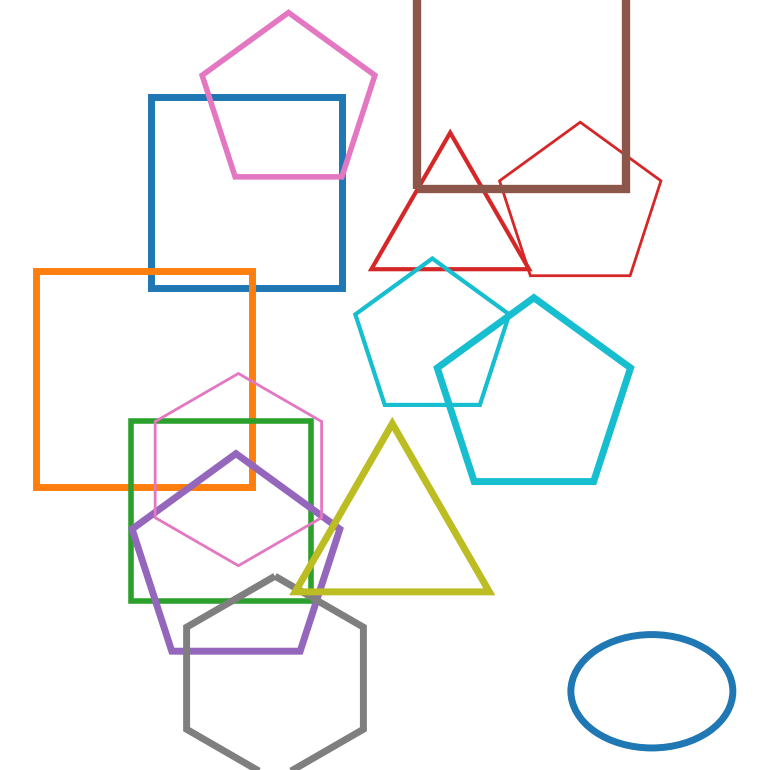[{"shape": "square", "thickness": 2.5, "radius": 0.62, "center": [0.32, 0.75]}, {"shape": "oval", "thickness": 2.5, "radius": 0.53, "center": [0.847, 0.102]}, {"shape": "square", "thickness": 2.5, "radius": 0.7, "center": [0.187, 0.508]}, {"shape": "square", "thickness": 2, "radius": 0.58, "center": [0.287, 0.337]}, {"shape": "pentagon", "thickness": 1, "radius": 0.55, "center": [0.754, 0.731]}, {"shape": "triangle", "thickness": 1.5, "radius": 0.59, "center": [0.585, 0.709]}, {"shape": "pentagon", "thickness": 2.5, "radius": 0.71, "center": [0.306, 0.269]}, {"shape": "square", "thickness": 3, "radius": 0.68, "center": [0.678, 0.891]}, {"shape": "pentagon", "thickness": 2, "radius": 0.59, "center": [0.375, 0.866]}, {"shape": "hexagon", "thickness": 1, "radius": 0.62, "center": [0.31, 0.39]}, {"shape": "hexagon", "thickness": 2.5, "radius": 0.66, "center": [0.357, 0.119]}, {"shape": "triangle", "thickness": 2.5, "radius": 0.73, "center": [0.509, 0.304]}, {"shape": "pentagon", "thickness": 1.5, "radius": 0.53, "center": [0.561, 0.559]}, {"shape": "pentagon", "thickness": 2.5, "radius": 0.66, "center": [0.693, 0.481]}]